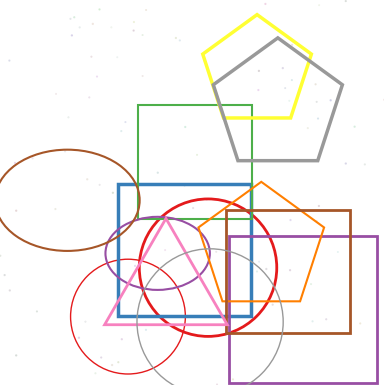[{"shape": "circle", "thickness": 2, "radius": 0.89, "center": [0.54, 0.305]}, {"shape": "circle", "thickness": 1, "radius": 0.75, "center": [0.332, 0.178]}, {"shape": "square", "thickness": 2.5, "radius": 0.86, "center": [0.479, 0.351]}, {"shape": "square", "thickness": 1.5, "radius": 0.74, "center": [0.506, 0.578]}, {"shape": "square", "thickness": 2, "radius": 0.96, "center": [0.787, 0.196]}, {"shape": "oval", "thickness": 1.5, "radius": 0.68, "center": [0.41, 0.342]}, {"shape": "pentagon", "thickness": 1.5, "radius": 0.86, "center": [0.679, 0.356]}, {"shape": "pentagon", "thickness": 2.5, "radius": 0.74, "center": [0.668, 0.814]}, {"shape": "oval", "thickness": 1.5, "radius": 0.94, "center": [0.175, 0.48]}, {"shape": "square", "thickness": 2, "radius": 0.8, "center": [0.748, 0.295]}, {"shape": "triangle", "thickness": 2, "radius": 0.92, "center": [0.431, 0.249]}, {"shape": "circle", "thickness": 1, "radius": 0.95, "center": [0.546, 0.164]}, {"shape": "pentagon", "thickness": 2.5, "radius": 0.88, "center": [0.722, 0.725]}]